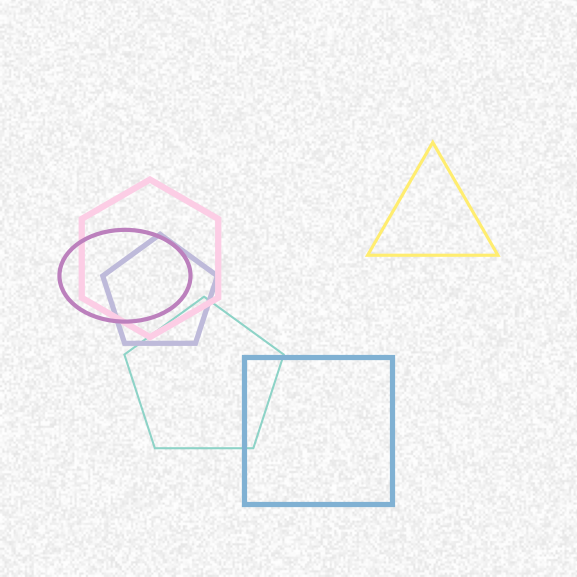[{"shape": "pentagon", "thickness": 1, "radius": 0.73, "center": [0.353, 0.34]}, {"shape": "pentagon", "thickness": 2.5, "radius": 0.52, "center": [0.277, 0.489]}, {"shape": "square", "thickness": 2.5, "radius": 0.64, "center": [0.55, 0.254]}, {"shape": "hexagon", "thickness": 3, "radius": 0.68, "center": [0.26, 0.552]}, {"shape": "oval", "thickness": 2, "radius": 0.57, "center": [0.216, 0.522]}, {"shape": "triangle", "thickness": 1.5, "radius": 0.65, "center": [0.749, 0.622]}]